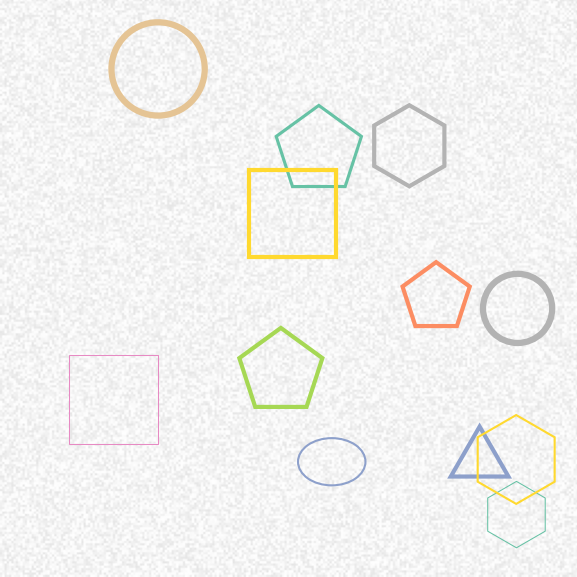[{"shape": "pentagon", "thickness": 1.5, "radius": 0.39, "center": [0.552, 0.739]}, {"shape": "hexagon", "thickness": 0.5, "radius": 0.29, "center": [0.894, 0.108]}, {"shape": "pentagon", "thickness": 2, "radius": 0.31, "center": [0.755, 0.484]}, {"shape": "oval", "thickness": 1, "radius": 0.29, "center": [0.574, 0.2]}, {"shape": "triangle", "thickness": 2, "radius": 0.29, "center": [0.831, 0.203]}, {"shape": "square", "thickness": 0.5, "radius": 0.38, "center": [0.197, 0.307]}, {"shape": "pentagon", "thickness": 2, "radius": 0.38, "center": [0.486, 0.356]}, {"shape": "square", "thickness": 2, "radius": 0.38, "center": [0.506, 0.629]}, {"shape": "hexagon", "thickness": 1, "radius": 0.38, "center": [0.894, 0.204]}, {"shape": "circle", "thickness": 3, "radius": 0.4, "center": [0.274, 0.88]}, {"shape": "hexagon", "thickness": 2, "radius": 0.35, "center": [0.709, 0.747]}, {"shape": "circle", "thickness": 3, "radius": 0.3, "center": [0.896, 0.465]}]